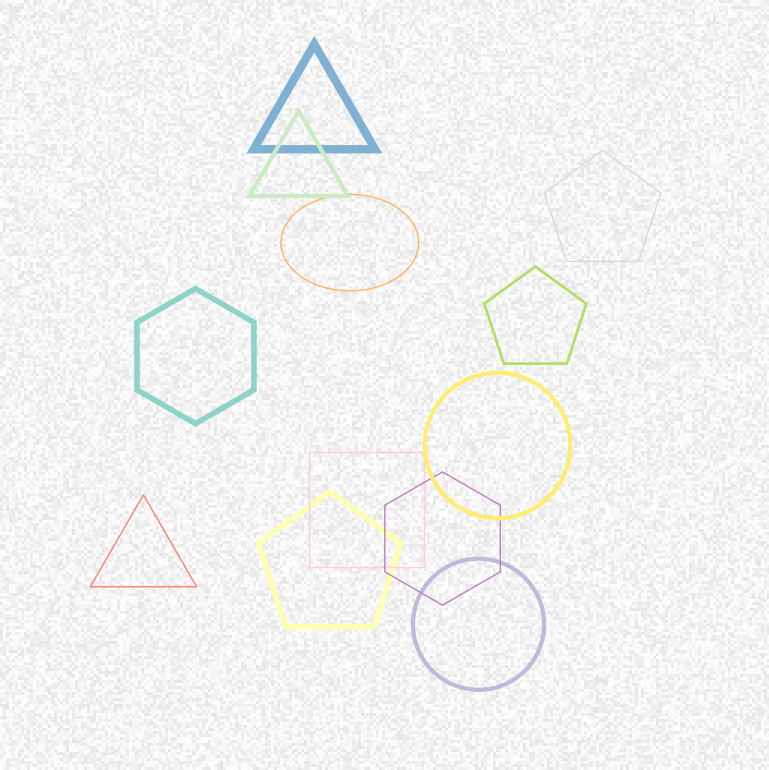[{"shape": "hexagon", "thickness": 2, "radius": 0.44, "center": [0.254, 0.537]}, {"shape": "pentagon", "thickness": 2, "radius": 0.49, "center": [0.428, 0.264]}, {"shape": "circle", "thickness": 1.5, "radius": 0.43, "center": [0.622, 0.189]}, {"shape": "triangle", "thickness": 0.5, "radius": 0.4, "center": [0.186, 0.278]}, {"shape": "triangle", "thickness": 3, "radius": 0.46, "center": [0.408, 0.852]}, {"shape": "oval", "thickness": 0.5, "radius": 0.45, "center": [0.454, 0.685]}, {"shape": "pentagon", "thickness": 1, "radius": 0.35, "center": [0.695, 0.584]}, {"shape": "square", "thickness": 0.5, "radius": 0.37, "center": [0.476, 0.338]}, {"shape": "pentagon", "thickness": 0.5, "radius": 0.4, "center": [0.783, 0.725]}, {"shape": "hexagon", "thickness": 0.5, "radius": 0.43, "center": [0.575, 0.301]}, {"shape": "triangle", "thickness": 1.5, "radius": 0.37, "center": [0.388, 0.782]}, {"shape": "circle", "thickness": 1.5, "radius": 0.47, "center": [0.646, 0.421]}]